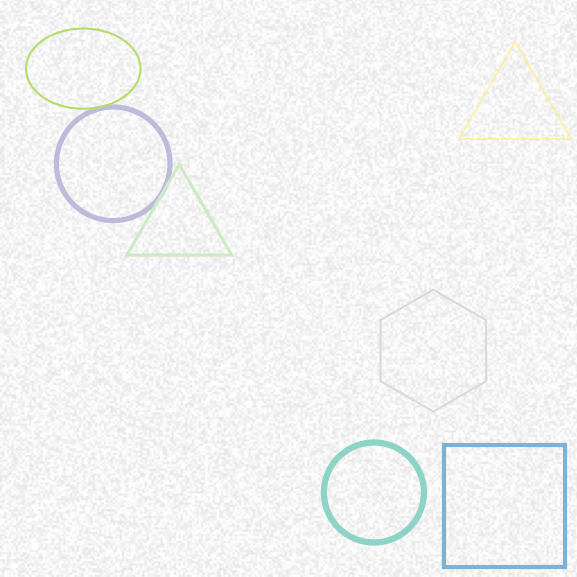[{"shape": "circle", "thickness": 3, "radius": 0.43, "center": [0.647, 0.146]}, {"shape": "circle", "thickness": 2.5, "radius": 0.49, "center": [0.196, 0.716]}, {"shape": "square", "thickness": 2, "radius": 0.53, "center": [0.874, 0.122]}, {"shape": "oval", "thickness": 1, "radius": 0.5, "center": [0.144, 0.88]}, {"shape": "hexagon", "thickness": 1, "radius": 0.53, "center": [0.75, 0.392]}, {"shape": "triangle", "thickness": 1.5, "radius": 0.52, "center": [0.31, 0.61]}, {"shape": "triangle", "thickness": 0.5, "radius": 0.56, "center": [0.892, 0.815]}]